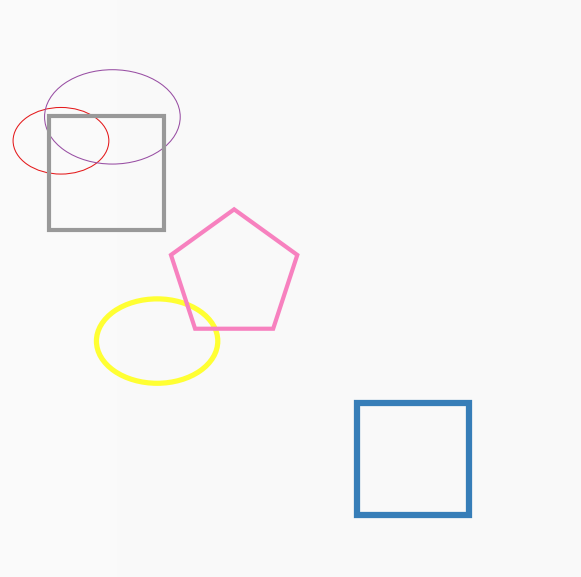[{"shape": "oval", "thickness": 0.5, "radius": 0.41, "center": [0.105, 0.755]}, {"shape": "square", "thickness": 3, "radius": 0.48, "center": [0.711, 0.204]}, {"shape": "oval", "thickness": 0.5, "radius": 0.58, "center": [0.193, 0.797]}, {"shape": "oval", "thickness": 2.5, "radius": 0.52, "center": [0.27, 0.409]}, {"shape": "pentagon", "thickness": 2, "radius": 0.57, "center": [0.403, 0.522]}, {"shape": "square", "thickness": 2, "radius": 0.49, "center": [0.184, 0.7]}]